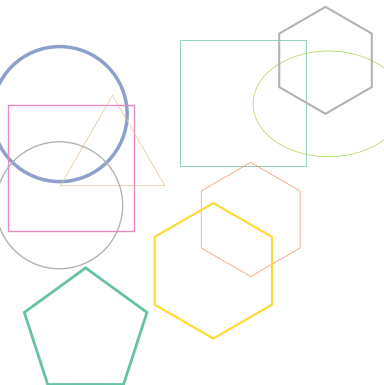[{"shape": "pentagon", "thickness": 2, "radius": 0.84, "center": [0.222, 0.137]}, {"shape": "square", "thickness": 0.5, "radius": 0.82, "center": [0.631, 0.733]}, {"shape": "hexagon", "thickness": 0.5, "radius": 0.74, "center": [0.651, 0.43]}, {"shape": "circle", "thickness": 2.5, "radius": 0.88, "center": [0.155, 0.704]}, {"shape": "square", "thickness": 1, "radius": 0.82, "center": [0.184, 0.564]}, {"shape": "oval", "thickness": 0.5, "radius": 0.98, "center": [0.853, 0.73]}, {"shape": "hexagon", "thickness": 1.5, "radius": 0.88, "center": [0.554, 0.297]}, {"shape": "triangle", "thickness": 0.5, "radius": 0.78, "center": [0.292, 0.596]}, {"shape": "hexagon", "thickness": 1.5, "radius": 0.69, "center": [0.845, 0.843]}, {"shape": "circle", "thickness": 1, "radius": 0.82, "center": [0.154, 0.467]}]